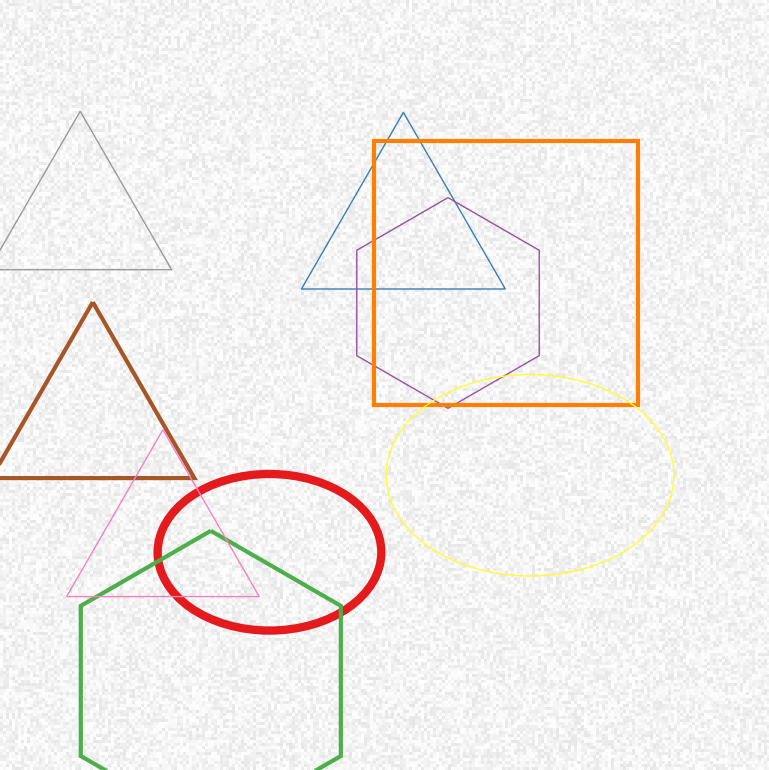[{"shape": "oval", "thickness": 3, "radius": 0.73, "center": [0.35, 0.283]}, {"shape": "triangle", "thickness": 0.5, "radius": 0.76, "center": [0.524, 0.701]}, {"shape": "hexagon", "thickness": 1.5, "radius": 0.97, "center": [0.274, 0.116]}, {"shape": "hexagon", "thickness": 0.5, "radius": 0.68, "center": [0.582, 0.607]}, {"shape": "square", "thickness": 1.5, "radius": 0.86, "center": [0.657, 0.645]}, {"shape": "oval", "thickness": 0.5, "radius": 0.93, "center": [0.688, 0.383]}, {"shape": "triangle", "thickness": 1.5, "radius": 0.76, "center": [0.121, 0.455]}, {"shape": "triangle", "thickness": 0.5, "radius": 0.72, "center": [0.212, 0.297]}, {"shape": "triangle", "thickness": 0.5, "radius": 0.69, "center": [0.104, 0.718]}]